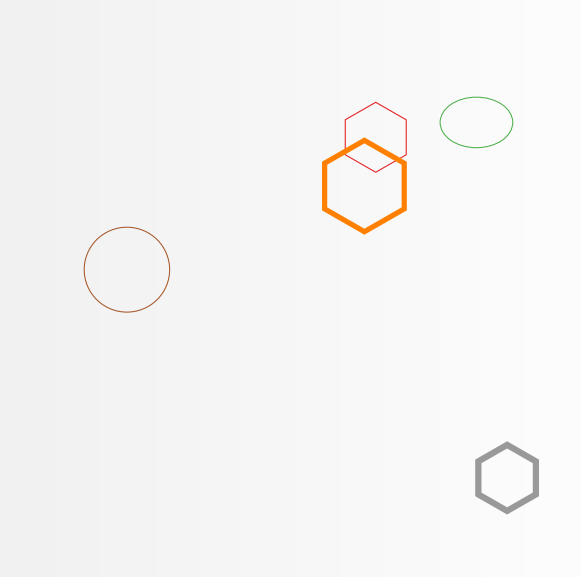[{"shape": "hexagon", "thickness": 0.5, "radius": 0.3, "center": [0.646, 0.761]}, {"shape": "oval", "thickness": 0.5, "radius": 0.31, "center": [0.82, 0.787]}, {"shape": "hexagon", "thickness": 2.5, "radius": 0.4, "center": [0.627, 0.677]}, {"shape": "circle", "thickness": 0.5, "radius": 0.37, "center": [0.218, 0.532]}, {"shape": "hexagon", "thickness": 3, "radius": 0.29, "center": [0.872, 0.172]}]